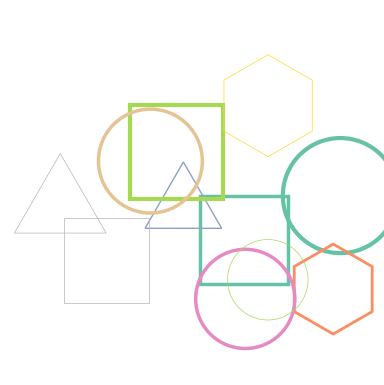[{"shape": "square", "thickness": 2.5, "radius": 0.57, "center": [0.635, 0.376]}, {"shape": "circle", "thickness": 3, "radius": 0.75, "center": [0.884, 0.492]}, {"shape": "hexagon", "thickness": 2, "radius": 0.58, "center": [0.865, 0.249]}, {"shape": "triangle", "thickness": 1, "radius": 0.57, "center": [0.476, 0.464]}, {"shape": "circle", "thickness": 2.5, "radius": 0.64, "center": [0.637, 0.224]}, {"shape": "circle", "thickness": 0.5, "radius": 0.52, "center": [0.695, 0.273]}, {"shape": "square", "thickness": 3, "radius": 0.61, "center": [0.458, 0.605]}, {"shape": "hexagon", "thickness": 0.5, "radius": 0.66, "center": [0.696, 0.726]}, {"shape": "circle", "thickness": 2.5, "radius": 0.67, "center": [0.391, 0.582]}, {"shape": "triangle", "thickness": 0.5, "radius": 0.69, "center": [0.157, 0.463]}, {"shape": "square", "thickness": 0.5, "radius": 0.55, "center": [0.275, 0.322]}]